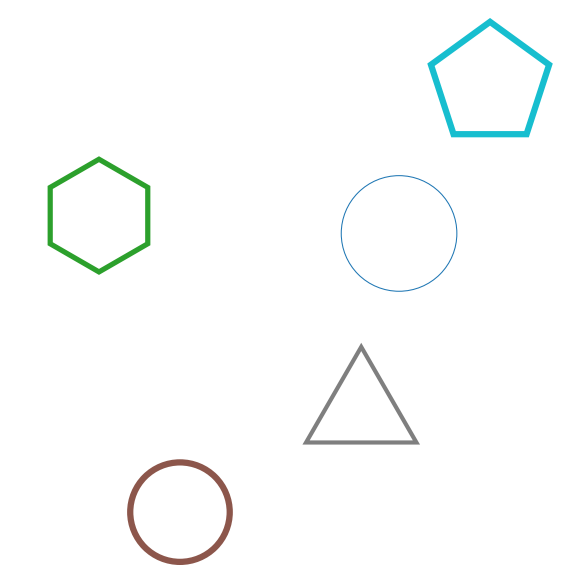[{"shape": "circle", "thickness": 0.5, "radius": 0.5, "center": [0.691, 0.595]}, {"shape": "hexagon", "thickness": 2.5, "radius": 0.49, "center": [0.171, 0.626]}, {"shape": "circle", "thickness": 3, "radius": 0.43, "center": [0.312, 0.112]}, {"shape": "triangle", "thickness": 2, "radius": 0.55, "center": [0.626, 0.288]}, {"shape": "pentagon", "thickness": 3, "radius": 0.54, "center": [0.849, 0.854]}]